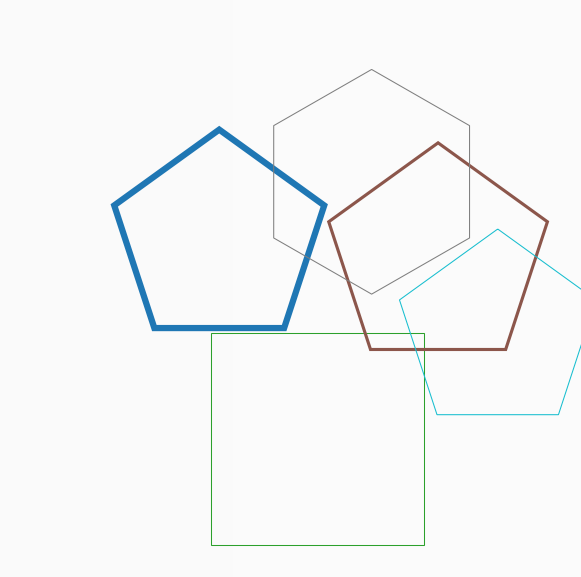[{"shape": "pentagon", "thickness": 3, "radius": 0.95, "center": [0.377, 0.585]}, {"shape": "square", "thickness": 0.5, "radius": 0.92, "center": [0.546, 0.239]}, {"shape": "pentagon", "thickness": 1.5, "radius": 0.99, "center": [0.754, 0.554]}, {"shape": "hexagon", "thickness": 0.5, "radius": 0.97, "center": [0.639, 0.684]}, {"shape": "pentagon", "thickness": 0.5, "radius": 0.89, "center": [0.856, 0.425]}]